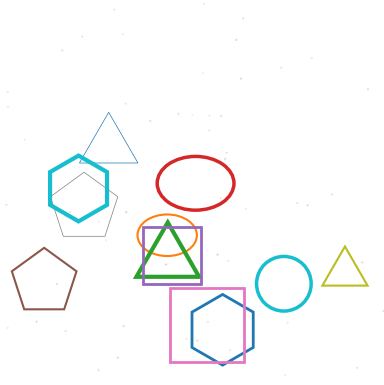[{"shape": "triangle", "thickness": 0.5, "radius": 0.44, "center": [0.282, 0.621]}, {"shape": "hexagon", "thickness": 2, "radius": 0.46, "center": [0.578, 0.143]}, {"shape": "oval", "thickness": 1.5, "radius": 0.39, "center": [0.434, 0.389]}, {"shape": "triangle", "thickness": 3, "radius": 0.47, "center": [0.436, 0.328]}, {"shape": "oval", "thickness": 2.5, "radius": 0.5, "center": [0.508, 0.524]}, {"shape": "square", "thickness": 2, "radius": 0.37, "center": [0.447, 0.336]}, {"shape": "pentagon", "thickness": 1.5, "radius": 0.44, "center": [0.115, 0.268]}, {"shape": "square", "thickness": 2, "radius": 0.48, "center": [0.538, 0.156]}, {"shape": "pentagon", "thickness": 0.5, "radius": 0.46, "center": [0.218, 0.461]}, {"shape": "triangle", "thickness": 1.5, "radius": 0.34, "center": [0.896, 0.292]}, {"shape": "circle", "thickness": 2.5, "radius": 0.35, "center": [0.737, 0.263]}, {"shape": "hexagon", "thickness": 3, "radius": 0.43, "center": [0.204, 0.51]}]